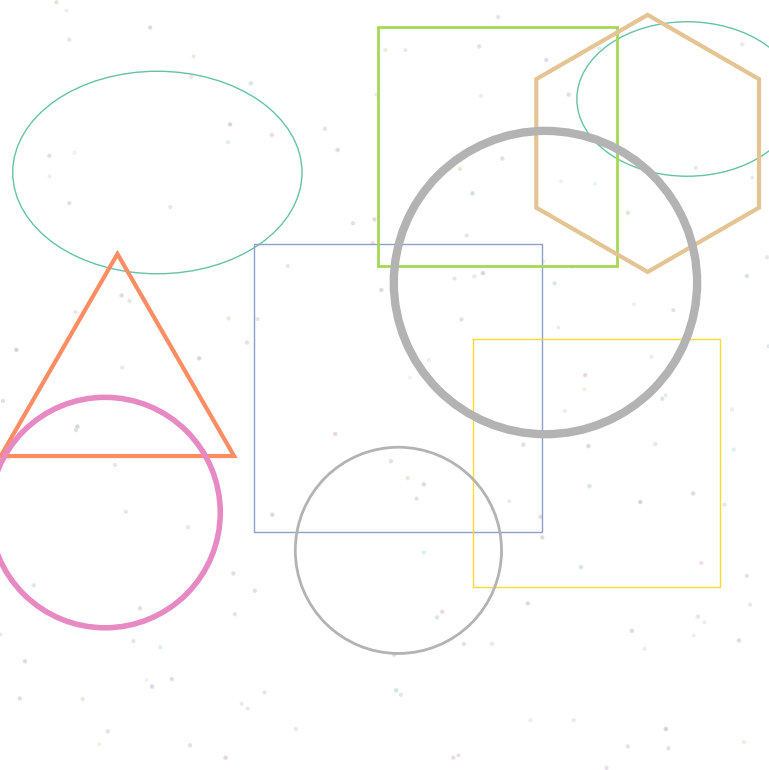[{"shape": "oval", "thickness": 0.5, "radius": 0.94, "center": [0.204, 0.776]}, {"shape": "oval", "thickness": 0.5, "radius": 0.72, "center": [0.892, 0.871]}, {"shape": "triangle", "thickness": 1.5, "radius": 0.87, "center": [0.153, 0.495]}, {"shape": "square", "thickness": 0.5, "radius": 0.94, "center": [0.517, 0.496]}, {"shape": "circle", "thickness": 2, "radius": 0.75, "center": [0.136, 0.334]}, {"shape": "square", "thickness": 1, "radius": 0.77, "center": [0.646, 0.81]}, {"shape": "square", "thickness": 0.5, "radius": 0.8, "center": [0.774, 0.399]}, {"shape": "hexagon", "thickness": 1.5, "radius": 0.83, "center": [0.841, 0.814]}, {"shape": "circle", "thickness": 3, "radius": 0.98, "center": [0.708, 0.633]}, {"shape": "circle", "thickness": 1, "radius": 0.67, "center": [0.517, 0.285]}]